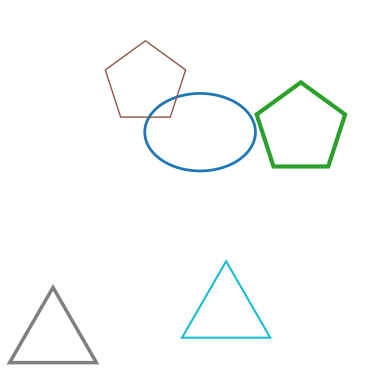[{"shape": "oval", "thickness": 2, "radius": 0.72, "center": [0.52, 0.657]}, {"shape": "pentagon", "thickness": 3, "radius": 0.6, "center": [0.782, 0.665]}, {"shape": "pentagon", "thickness": 1, "radius": 0.55, "center": [0.378, 0.784]}, {"shape": "triangle", "thickness": 2.5, "radius": 0.65, "center": [0.138, 0.123]}, {"shape": "triangle", "thickness": 1.5, "radius": 0.66, "center": [0.587, 0.189]}]